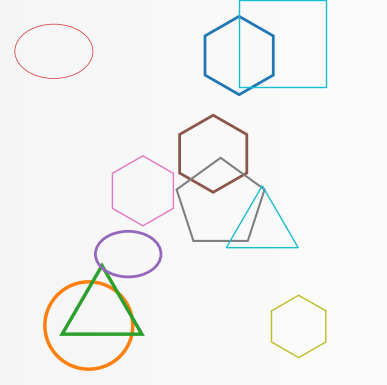[{"shape": "hexagon", "thickness": 2, "radius": 0.51, "center": [0.617, 0.856]}, {"shape": "circle", "thickness": 2.5, "radius": 0.57, "center": [0.229, 0.155]}, {"shape": "triangle", "thickness": 2.5, "radius": 0.59, "center": [0.263, 0.191]}, {"shape": "oval", "thickness": 0.5, "radius": 0.5, "center": [0.139, 0.867]}, {"shape": "oval", "thickness": 2, "radius": 0.42, "center": [0.331, 0.34]}, {"shape": "hexagon", "thickness": 2, "radius": 0.5, "center": [0.55, 0.601]}, {"shape": "hexagon", "thickness": 1, "radius": 0.45, "center": [0.369, 0.504]}, {"shape": "pentagon", "thickness": 1.5, "radius": 0.6, "center": [0.569, 0.471]}, {"shape": "hexagon", "thickness": 1, "radius": 0.4, "center": [0.771, 0.152]}, {"shape": "triangle", "thickness": 1, "radius": 0.54, "center": [0.677, 0.41]}, {"shape": "square", "thickness": 1, "radius": 0.56, "center": [0.728, 0.887]}]